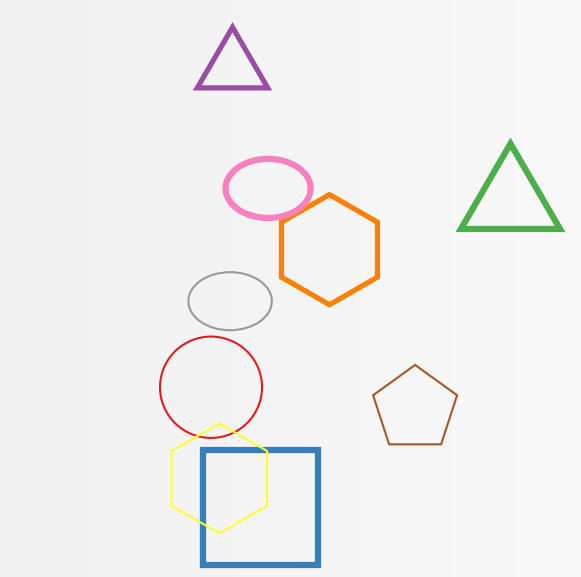[{"shape": "circle", "thickness": 1, "radius": 0.44, "center": [0.363, 0.329]}, {"shape": "square", "thickness": 3, "radius": 0.5, "center": [0.448, 0.12]}, {"shape": "triangle", "thickness": 3, "radius": 0.49, "center": [0.878, 0.652]}, {"shape": "triangle", "thickness": 2.5, "radius": 0.35, "center": [0.4, 0.882]}, {"shape": "hexagon", "thickness": 2.5, "radius": 0.48, "center": [0.567, 0.567]}, {"shape": "hexagon", "thickness": 1, "radius": 0.47, "center": [0.377, 0.171]}, {"shape": "pentagon", "thickness": 1, "radius": 0.38, "center": [0.714, 0.291]}, {"shape": "oval", "thickness": 3, "radius": 0.37, "center": [0.461, 0.673]}, {"shape": "oval", "thickness": 1, "radius": 0.36, "center": [0.396, 0.478]}]